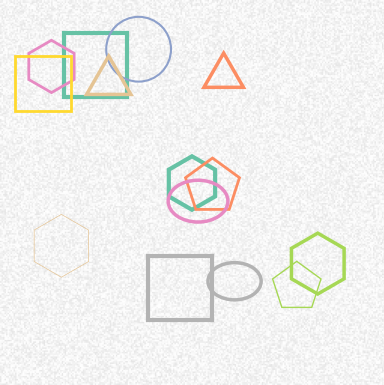[{"shape": "hexagon", "thickness": 3, "radius": 0.35, "center": [0.499, 0.525]}, {"shape": "square", "thickness": 3, "radius": 0.41, "center": [0.248, 0.832]}, {"shape": "pentagon", "thickness": 2, "radius": 0.37, "center": [0.552, 0.516]}, {"shape": "triangle", "thickness": 2.5, "radius": 0.3, "center": [0.581, 0.803]}, {"shape": "circle", "thickness": 1.5, "radius": 0.42, "center": [0.36, 0.872]}, {"shape": "hexagon", "thickness": 2, "radius": 0.34, "center": [0.134, 0.827]}, {"shape": "oval", "thickness": 2.5, "radius": 0.39, "center": [0.514, 0.478]}, {"shape": "pentagon", "thickness": 1, "radius": 0.33, "center": [0.771, 0.255]}, {"shape": "hexagon", "thickness": 2.5, "radius": 0.39, "center": [0.825, 0.315]}, {"shape": "square", "thickness": 2, "radius": 0.36, "center": [0.112, 0.784]}, {"shape": "triangle", "thickness": 2.5, "radius": 0.33, "center": [0.282, 0.788]}, {"shape": "hexagon", "thickness": 0.5, "radius": 0.41, "center": [0.159, 0.362]}, {"shape": "square", "thickness": 3, "radius": 0.41, "center": [0.467, 0.252]}, {"shape": "oval", "thickness": 2.5, "radius": 0.35, "center": [0.609, 0.27]}]